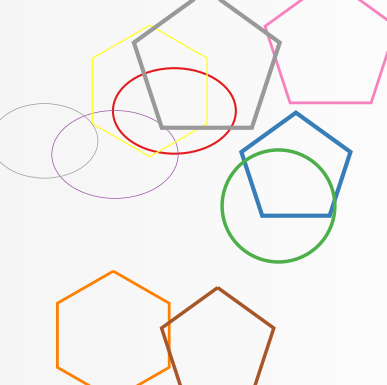[{"shape": "oval", "thickness": 1.5, "radius": 0.79, "center": [0.45, 0.712]}, {"shape": "pentagon", "thickness": 3, "radius": 0.74, "center": [0.764, 0.559]}, {"shape": "circle", "thickness": 2.5, "radius": 0.73, "center": [0.719, 0.465]}, {"shape": "oval", "thickness": 0.5, "radius": 0.82, "center": [0.297, 0.599]}, {"shape": "hexagon", "thickness": 2, "radius": 0.83, "center": [0.292, 0.129]}, {"shape": "hexagon", "thickness": 1, "radius": 0.85, "center": [0.387, 0.764]}, {"shape": "pentagon", "thickness": 2.5, "radius": 0.76, "center": [0.562, 0.101]}, {"shape": "pentagon", "thickness": 2, "radius": 0.89, "center": [0.853, 0.877]}, {"shape": "oval", "thickness": 0.5, "radius": 0.69, "center": [0.114, 0.634]}, {"shape": "pentagon", "thickness": 3, "radius": 0.99, "center": [0.534, 0.828]}]